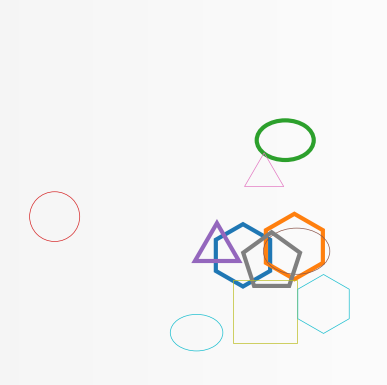[{"shape": "hexagon", "thickness": 3, "radius": 0.4, "center": [0.627, 0.337]}, {"shape": "hexagon", "thickness": 3, "radius": 0.42, "center": [0.76, 0.36]}, {"shape": "oval", "thickness": 3, "radius": 0.37, "center": [0.736, 0.636]}, {"shape": "circle", "thickness": 0.5, "radius": 0.32, "center": [0.141, 0.437]}, {"shape": "triangle", "thickness": 3, "radius": 0.33, "center": [0.56, 0.355]}, {"shape": "oval", "thickness": 0.5, "radius": 0.43, "center": [0.765, 0.348]}, {"shape": "triangle", "thickness": 0.5, "radius": 0.29, "center": [0.682, 0.545]}, {"shape": "pentagon", "thickness": 3, "radius": 0.39, "center": [0.701, 0.32]}, {"shape": "square", "thickness": 0.5, "radius": 0.41, "center": [0.685, 0.191]}, {"shape": "oval", "thickness": 0.5, "radius": 0.34, "center": [0.507, 0.136]}, {"shape": "hexagon", "thickness": 0.5, "radius": 0.38, "center": [0.835, 0.21]}]